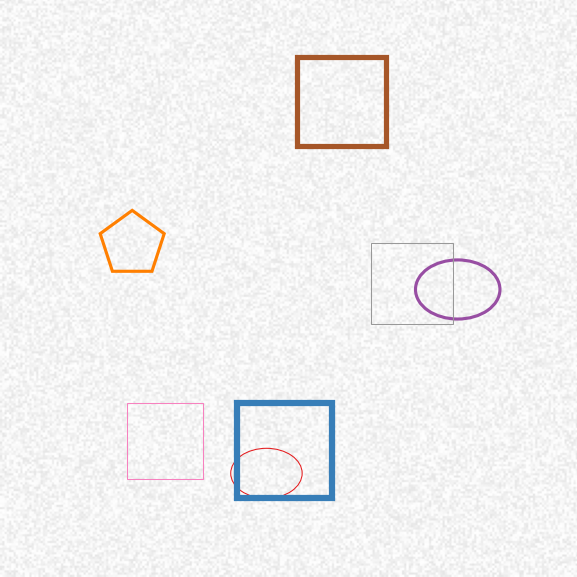[{"shape": "oval", "thickness": 0.5, "radius": 0.31, "center": [0.461, 0.18]}, {"shape": "square", "thickness": 3, "radius": 0.41, "center": [0.493, 0.219]}, {"shape": "oval", "thickness": 1.5, "radius": 0.37, "center": [0.793, 0.498]}, {"shape": "pentagon", "thickness": 1.5, "radius": 0.29, "center": [0.229, 0.577]}, {"shape": "square", "thickness": 2.5, "radius": 0.39, "center": [0.591, 0.823]}, {"shape": "square", "thickness": 0.5, "radius": 0.33, "center": [0.286, 0.235]}, {"shape": "square", "thickness": 0.5, "radius": 0.35, "center": [0.714, 0.508]}]